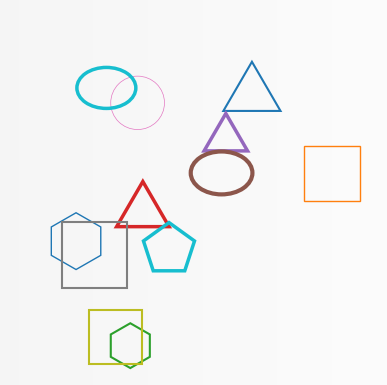[{"shape": "triangle", "thickness": 1.5, "radius": 0.43, "center": [0.65, 0.754]}, {"shape": "hexagon", "thickness": 1, "radius": 0.37, "center": [0.196, 0.374]}, {"shape": "square", "thickness": 1, "radius": 0.36, "center": [0.857, 0.549]}, {"shape": "hexagon", "thickness": 1.5, "radius": 0.29, "center": [0.336, 0.102]}, {"shape": "triangle", "thickness": 2.5, "radius": 0.39, "center": [0.369, 0.45]}, {"shape": "triangle", "thickness": 2.5, "radius": 0.32, "center": [0.583, 0.64]}, {"shape": "oval", "thickness": 3, "radius": 0.4, "center": [0.572, 0.551]}, {"shape": "circle", "thickness": 0.5, "radius": 0.35, "center": [0.355, 0.733]}, {"shape": "square", "thickness": 1.5, "radius": 0.42, "center": [0.244, 0.338]}, {"shape": "square", "thickness": 1.5, "radius": 0.35, "center": [0.298, 0.124]}, {"shape": "pentagon", "thickness": 2.5, "radius": 0.35, "center": [0.436, 0.353]}, {"shape": "oval", "thickness": 2.5, "radius": 0.38, "center": [0.274, 0.772]}]